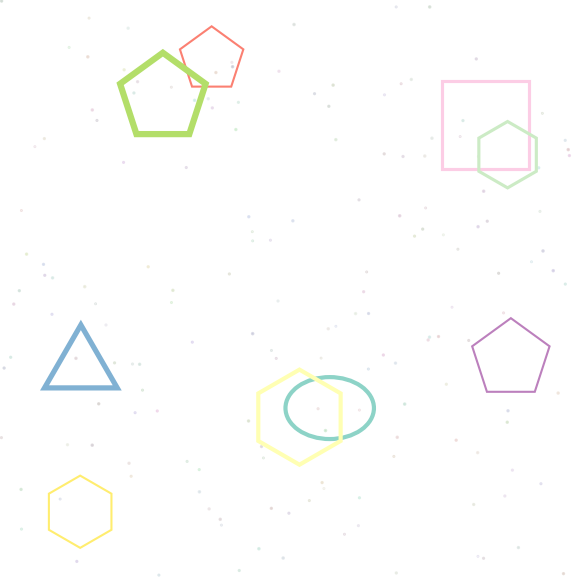[{"shape": "oval", "thickness": 2, "radius": 0.38, "center": [0.571, 0.293]}, {"shape": "hexagon", "thickness": 2, "radius": 0.41, "center": [0.519, 0.277]}, {"shape": "pentagon", "thickness": 1, "radius": 0.29, "center": [0.366, 0.896]}, {"shape": "triangle", "thickness": 2.5, "radius": 0.36, "center": [0.14, 0.364]}, {"shape": "pentagon", "thickness": 3, "radius": 0.39, "center": [0.282, 0.83]}, {"shape": "square", "thickness": 1.5, "radius": 0.38, "center": [0.84, 0.782]}, {"shape": "pentagon", "thickness": 1, "radius": 0.35, "center": [0.885, 0.378]}, {"shape": "hexagon", "thickness": 1.5, "radius": 0.29, "center": [0.879, 0.731]}, {"shape": "hexagon", "thickness": 1, "radius": 0.31, "center": [0.139, 0.113]}]